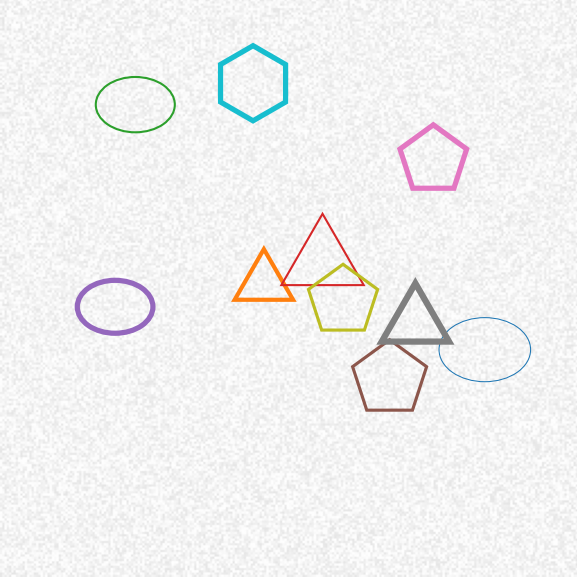[{"shape": "oval", "thickness": 0.5, "radius": 0.4, "center": [0.84, 0.394]}, {"shape": "triangle", "thickness": 2, "radius": 0.29, "center": [0.457, 0.509]}, {"shape": "oval", "thickness": 1, "radius": 0.34, "center": [0.234, 0.818]}, {"shape": "triangle", "thickness": 1, "radius": 0.41, "center": [0.559, 0.547]}, {"shape": "oval", "thickness": 2.5, "radius": 0.33, "center": [0.199, 0.468]}, {"shape": "pentagon", "thickness": 1.5, "radius": 0.34, "center": [0.675, 0.343]}, {"shape": "pentagon", "thickness": 2.5, "radius": 0.3, "center": [0.75, 0.722]}, {"shape": "triangle", "thickness": 3, "radius": 0.34, "center": [0.719, 0.441]}, {"shape": "pentagon", "thickness": 1.5, "radius": 0.31, "center": [0.594, 0.479]}, {"shape": "hexagon", "thickness": 2.5, "radius": 0.33, "center": [0.438, 0.855]}]